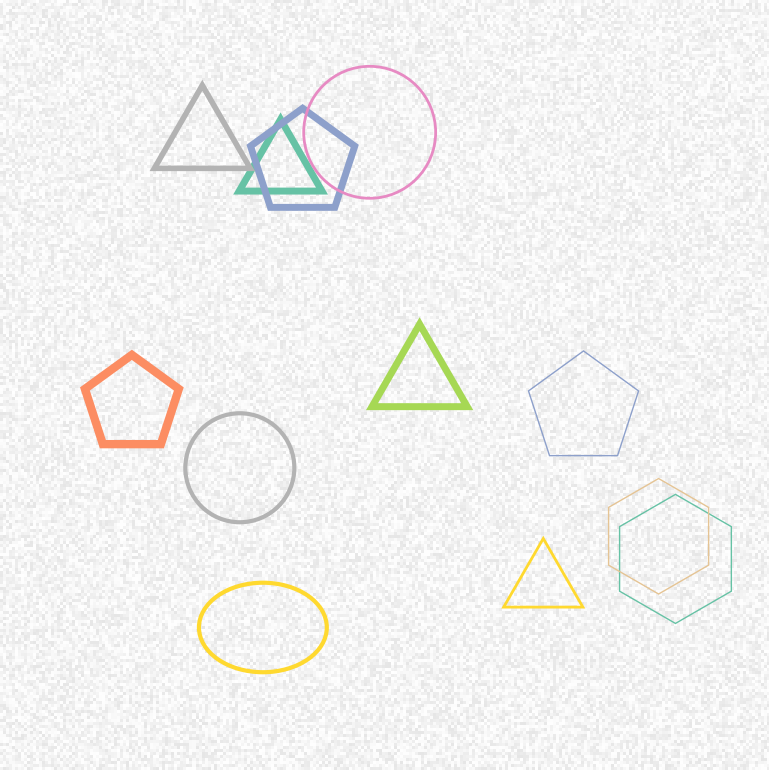[{"shape": "triangle", "thickness": 2.5, "radius": 0.31, "center": [0.364, 0.783]}, {"shape": "hexagon", "thickness": 0.5, "radius": 0.42, "center": [0.877, 0.274]}, {"shape": "pentagon", "thickness": 3, "radius": 0.32, "center": [0.171, 0.475]}, {"shape": "pentagon", "thickness": 0.5, "radius": 0.38, "center": [0.758, 0.469]}, {"shape": "pentagon", "thickness": 2.5, "radius": 0.36, "center": [0.393, 0.788]}, {"shape": "circle", "thickness": 1, "radius": 0.43, "center": [0.48, 0.828]}, {"shape": "triangle", "thickness": 2.5, "radius": 0.36, "center": [0.545, 0.508]}, {"shape": "triangle", "thickness": 1, "radius": 0.3, "center": [0.706, 0.241]}, {"shape": "oval", "thickness": 1.5, "radius": 0.42, "center": [0.341, 0.185]}, {"shape": "hexagon", "thickness": 0.5, "radius": 0.37, "center": [0.855, 0.304]}, {"shape": "triangle", "thickness": 2, "radius": 0.36, "center": [0.263, 0.817]}, {"shape": "circle", "thickness": 1.5, "radius": 0.35, "center": [0.311, 0.393]}]